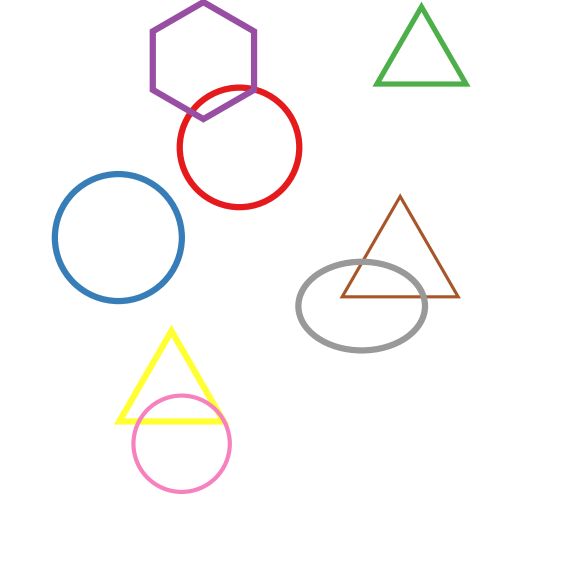[{"shape": "circle", "thickness": 3, "radius": 0.52, "center": [0.415, 0.744]}, {"shape": "circle", "thickness": 3, "radius": 0.55, "center": [0.205, 0.588]}, {"shape": "triangle", "thickness": 2.5, "radius": 0.45, "center": [0.73, 0.898]}, {"shape": "hexagon", "thickness": 3, "radius": 0.51, "center": [0.352, 0.894]}, {"shape": "triangle", "thickness": 3, "radius": 0.52, "center": [0.297, 0.322]}, {"shape": "triangle", "thickness": 1.5, "radius": 0.58, "center": [0.693, 0.543]}, {"shape": "circle", "thickness": 2, "radius": 0.42, "center": [0.314, 0.231]}, {"shape": "oval", "thickness": 3, "radius": 0.55, "center": [0.626, 0.469]}]